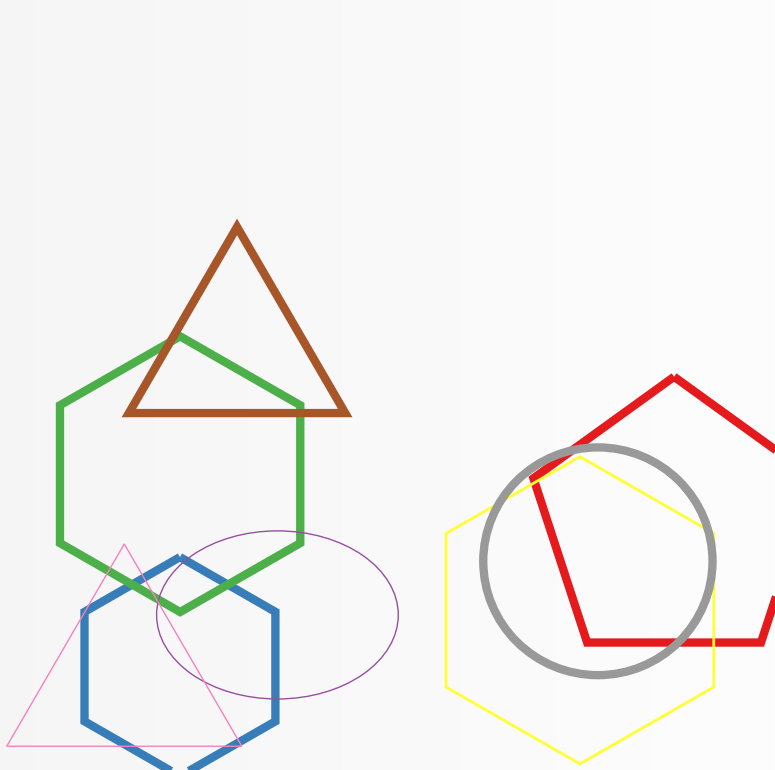[{"shape": "pentagon", "thickness": 3, "radius": 0.95, "center": [0.87, 0.32]}, {"shape": "hexagon", "thickness": 3, "radius": 0.71, "center": [0.232, 0.134]}, {"shape": "hexagon", "thickness": 3, "radius": 0.9, "center": [0.232, 0.384]}, {"shape": "oval", "thickness": 0.5, "radius": 0.78, "center": [0.358, 0.201]}, {"shape": "hexagon", "thickness": 1, "radius": 1.0, "center": [0.748, 0.207]}, {"shape": "triangle", "thickness": 3, "radius": 0.81, "center": [0.306, 0.544]}, {"shape": "triangle", "thickness": 0.5, "radius": 0.88, "center": [0.16, 0.118]}, {"shape": "circle", "thickness": 3, "radius": 0.74, "center": [0.771, 0.271]}]